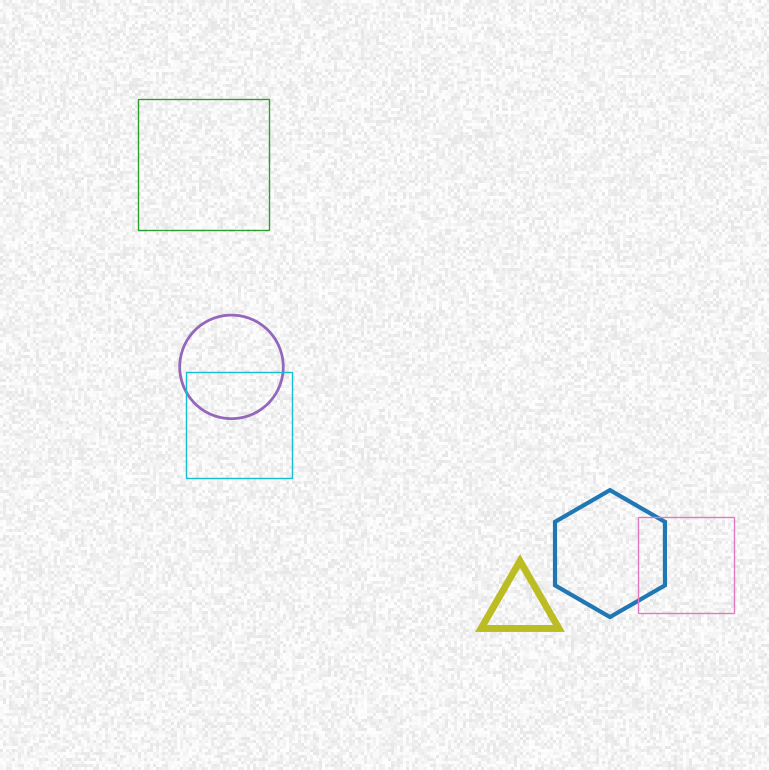[{"shape": "hexagon", "thickness": 1.5, "radius": 0.41, "center": [0.792, 0.281]}, {"shape": "square", "thickness": 0.5, "radius": 0.43, "center": [0.265, 0.786]}, {"shape": "circle", "thickness": 1, "radius": 0.34, "center": [0.301, 0.524]}, {"shape": "square", "thickness": 0.5, "radius": 0.31, "center": [0.891, 0.266]}, {"shape": "triangle", "thickness": 2.5, "radius": 0.29, "center": [0.675, 0.213]}, {"shape": "square", "thickness": 0.5, "radius": 0.34, "center": [0.31, 0.448]}]